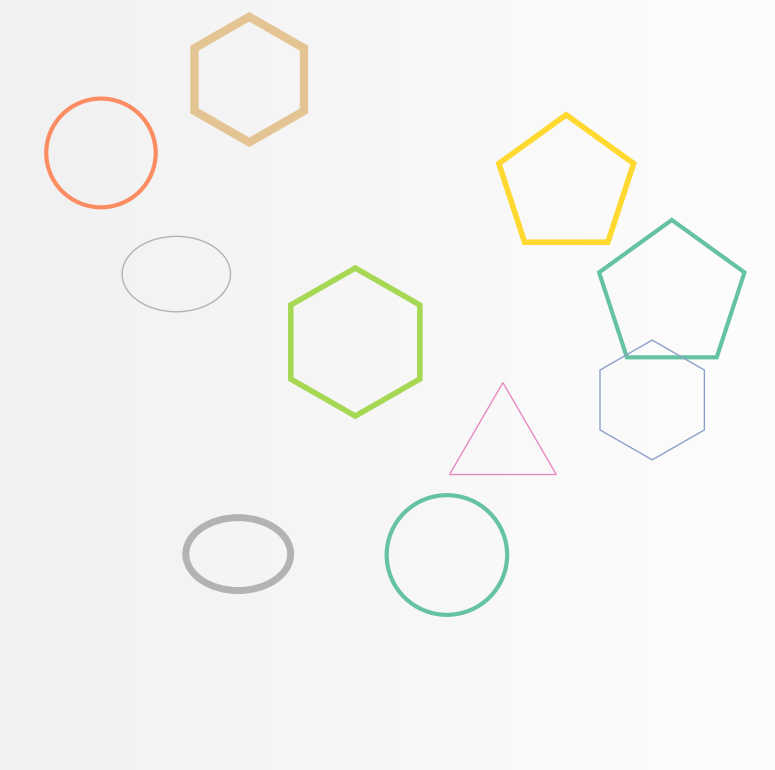[{"shape": "pentagon", "thickness": 1.5, "radius": 0.49, "center": [0.867, 0.616]}, {"shape": "circle", "thickness": 1.5, "radius": 0.39, "center": [0.577, 0.279]}, {"shape": "circle", "thickness": 1.5, "radius": 0.35, "center": [0.13, 0.801]}, {"shape": "hexagon", "thickness": 0.5, "radius": 0.39, "center": [0.842, 0.481]}, {"shape": "triangle", "thickness": 0.5, "radius": 0.4, "center": [0.649, 0.424]}, {"shape": "hexagon", "thickness": 2, "radius": 0.48, "center": [0.458, 0.556]}, {"shape": "pentagon", "thickness": 2, "radius": 0.46, "center": [0.731, 0.759]}, {"shape": "hexagon", "thickness": 3, "radius": 0.41, "center": [0.322, 0.897]}, {"shape": "oval", "thickness": 0.5, "radius": 0.35, "center": [0.228, 0.644]}, {"shape": "oval", "thickness": 2.5, "radius": 0.34, "center": [0.307, 0.28]}]